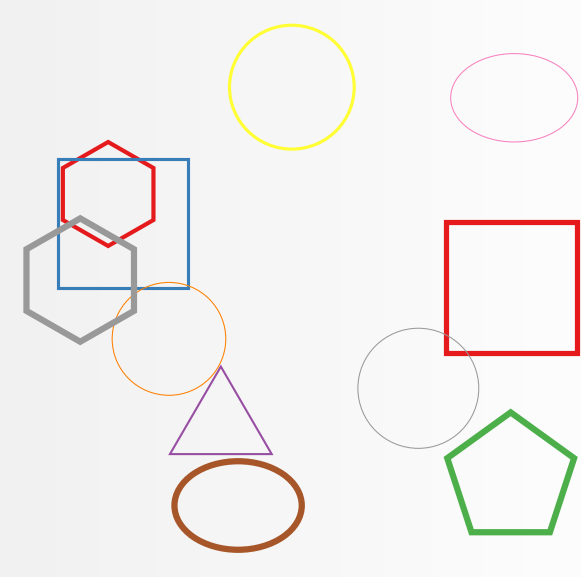[{"shape": "hexagon", "thickness": 2, "radius": 0.45, "center": [0.186, 0.663]}, {"shape": "square", "thickness": 2.5, "radius": 0.56, "center": [0.88, 0.501]}, {"shape": "square", "thickness": 1.5, "radius": 0.56, "center": [0.211, 0.612]}, {"shape": "pentagon", "thickness": 3, "radius": 0.57, "center": [0.879, 0.17]}, {"shape": "triangle", "thickness": 1, "radius": 0.51, "center": [0.38, 0.263]}, {"shape": "circle", "thickness": 0.5, "radius": 0.49, "center": [0.291, 0.412]}, {"shape": "circle", "thickness": 1.5, "radius": 0.54, "center": [0.502, 0.848]}, {"shape": "oval", "thickness": 3, "radius": 0.55, "center": [0.41, 0.124]}, {"shape": "oval", "thickness": 0.5, "radius": 0.55, "center": [0.885, 0.83]}, {"shape": "circle", "thickness": 0.5, "radius": 0.52, "center": [0.72, 0.327]}, {"shape": "hexagon", "thickness": 3, "radius": 0.53, "center": [0.138, 0.514]}]